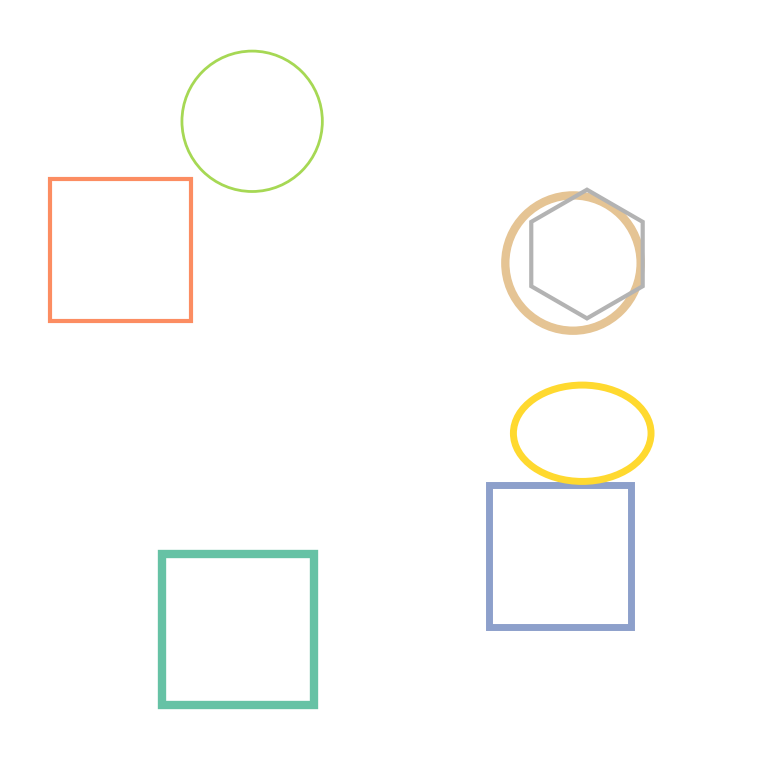[{"shape": "square", "thickness": 3, "radius": 0.49, "center": [0.309, 0.183]}, {"shape": "square", "thickness": 1.5, "radius": 0.46, "center": [0.157, 0.675]}, {"shape": "square", "thickness": 2.5, "radius": 0.46, "center": [0.727, 0.278]}, {"shape": "circle", "thickness": 1, "radius": 0.46, "center": [0.327, 0.842]}, {"shape": "oval", "thickness": 2.5, "radius": 0.45, "center": [0.756, 0.437]}, {"shape": "circle", "thickness": 3, "radius": 0.44, "center": [0.744, 0.658]}, {"shape": "hexagon", "thickness": 1.5, "radius": 0.42, "center": [0.762, 0.67]}]